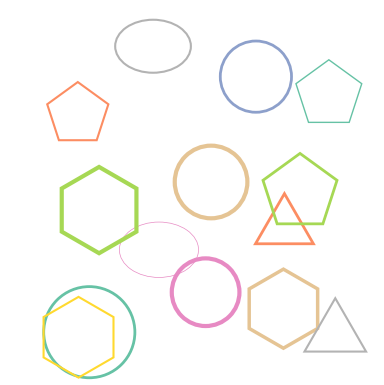[{"shape": "pentagon", "thickness": 1, "radius": 0.45, "center": [0.854, 0.755]}, {"shape": "circle", "thickness": 2, "radius": 0.59, "center": [0.232, 0.137]}, {"shape": "pentagon", "thickness": 1.5, "radius": 0.42, "center": [0.202, 0.703]}, {"shape": "triangle", "thickness": 2, "radius": 0.43, "center": [0.739, 0.41]}, {"shape": "circle", "thickness": 2, "radius": 0.46, "center": [0.665, 0.801]}, {"shape": "circle", "thickness": 3, "radius": 0.44, "center": [0.534, 0.241]}, {"shape": "oval", "thickness": 0.5, "radius": 0.51, "center": [0.413, 0.351]}, {"shape": "pentagon", "thickness": 2, "radius": 0.51, "center": [0.779, 0.5]}, {"shape": "hexagon", "thickness": 3, "radius": 0.56, "center": [0.257, 0.454]}, {"shape": "hexagon", "thickness": 1.5, "radius": 0.52, "center": [0.204, 0.124]}, {"shape": "hexagon", "thickness": 2.5, "radius": 0.51, "center": [0.736, 0.198]}, {"shape": "circle", "thickness": 3, "radius": 0.47, "center": [0.548, 0.527]}, {"shape": "oval", "thickness": 1.5, "radius": 0.49, "center": [0.397, 0.88]}, {"shape": "triangle", "thickness": 1.5, "radius": 0.46, "center": [0.871, 0.133]}]